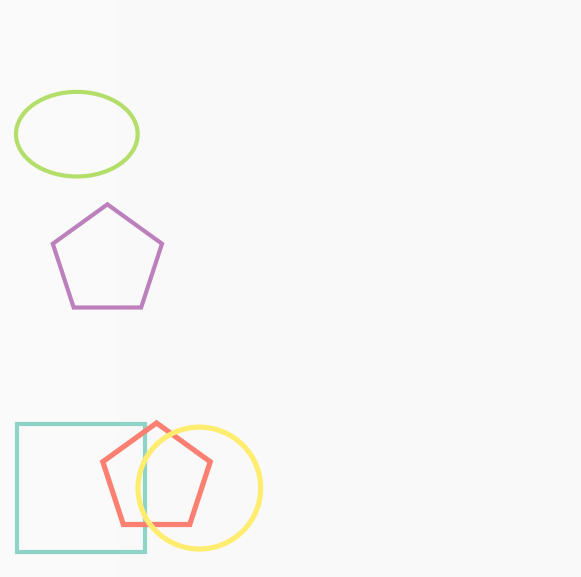[{"shape": "square", "thickness": 2, "radius": 0.55, "center": [0.14, 0.154]}, {"shape": "pentagon", "thickness": 2.5, "radius": 0.49, "center": [0.269, 0.17]}, {"shape": "oval", "thickness": 2, "radius": 0.52, "center": [0.132, 0.767]}, {"shape": "pentagon", "thickness": 2, "radius": 0.49, "center": [0.185, 0.547]}, {"shape": "circle", "thickness": 2.5, "radius": 0.53, "center": [0.343, 0.154]}]